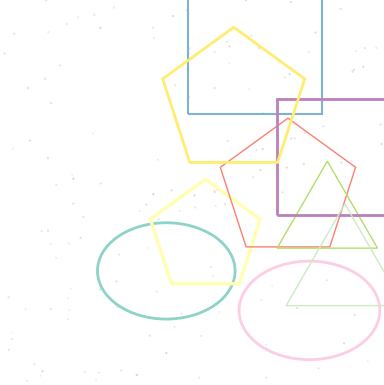[{"shape": "oval", "thickness": 2, "radius": 0.89, "center": [0.432, 0.296]}, {"shape": "pentagon", "thickness": 2.5, "radius": 0.75, "center": [0.533, 0.384]}, {"shape": "pentagon", "thickness": 1, "radius": 0.92, "center": [0.748, 0.508]}, {"shape": "square", "thickness": 1.5, "radius": 0.87, "center": [0.662, 0.878]}, {"shape": "triangle", "thickness": 1, "radius": 0.75, "center": [0.85, 0.431]}, {"shape": "oval", "thickness": 2, "radius": 0.91, "center": [0.804, 0.194]}, {"shape": "square", "thickness": 2, "radius": 0.75, "center": [0.87, 0.591]}, {"shape": "triangle", "thickness": 1, "radius": 0.88, "center": [0.896, 0.294]}, {"shape": "pentagon", "thickness": 2, "radius": 0.97, "center": [0.607, 0.735]}]